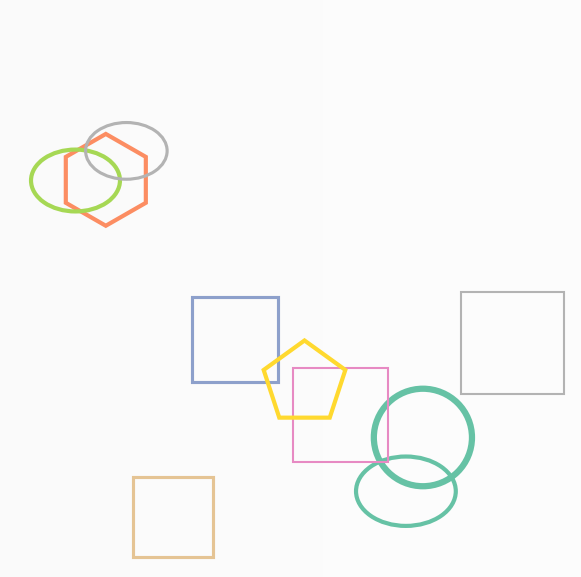[{"shape": "circle", "thickness": 3, "radius": 0.42, "center": [0.728, 0.242]}, {"shape": "oval", "thickness": 2, "radius": 0.43, "center": [0.698, 0.149]}, {"shape": "hexagon", "thickness": 2, "radius": 0.4, "center": [0.182, 0.688]}, {"shape": "square", "thickness": 1.5, "radius": 0.37, "center": [0.404, 0.411]}, {"shape": "square", "thickness": 1, "radius": 0.41, "center": [0.585, 0.28]}, {"shape": "oval", "thickness": 2, "radius": 0.38, "center": [0.13, 0.687]}, {"shape": "pentagon", "thickness": 2, "radius": 0.37, "center": [0.524, 0.336]}, {"shape": "square", "thickness": 1.5, "radius": 0.34, "center": [0.298, 0.104]}, {"shape": "oval", "thickness": 1.5, "radius": 0.35, "center": [0.217, 0.738]}, {"shape": "square", "thickness": 1, "radius": 0.44, "center": [0.882, 0.405]}]